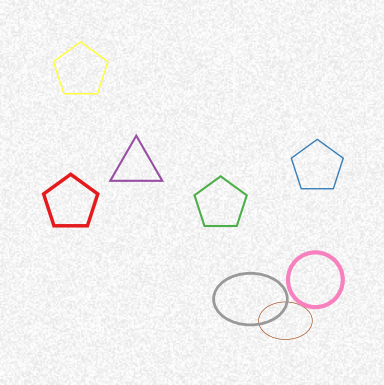[{"shape": "pentagon", "thickness": 2.5, "radius": 0.37, "center": [0.184, 0.473]}, {"shape": "pentagon", "thickness": 1, "radius": 0.35, "center": [0.824, 0.567]}, {"shape": "pentagon", "thickness": 1.5, "radius": 0.36, "center": [0.573, 0.471]}, {"shape": "triangle", "thickness": 1.5, "radius": 0.39, "center": [0.354, 0.569]}, {"shape": "pentagon", "thickness": 1, "radius": 0.37, "center": [0.209, 0.817]}, {"shape": "oval", "thickness": 0.5, "radius": 0.35, "center": [0.741, 0.167]}, {"shape": "circle", "thickness": 3, "radius": 0.36, "center": [0.819, 0.273]}, {"shape": "oval", "thickness": 2, "radius": 0.48, "center": [0.651, 0.223]}]